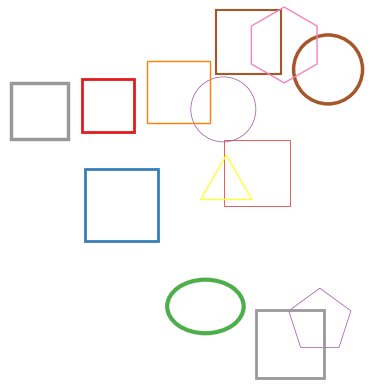[{"shape": "square", "thickness": 2, "radius": 0.34, "center": [0.281, 0.726]}, {"shape": "square", "thickness": 0.5, "radius": 0.43, "center": [0.668, 0.551]}, {"shape": "square", "thickness": 2, "radius": 0.47, "center": [0.317, 0.468]}, {"shape": "oval", "thickness": 3, "radius": 0.5, "center": [0.534, 0.204]}, {"shape": "pentagon", "thickness": 0.5, "radius": 0.42, "center": [0.831, 0.166]}, {"shape": "circle", "thickness": 0.5, "radius": 0.42, "center": [0.58, 0.716]}, {"shape": "square", "thickness": 1, "radius": 0.41, "center": [0.464, 0.761]}, {"shape": "triangle", "thickness": 1, "radius": 0.38, "center": [0.588, 0.52]}, {"shape": "square", "thickness": 1.5, "radius": 0.42, "center": [0.645, 0.891]}, {"shape": "circle", "thickness": 2.5, "radius": 0.45, "center": [0.852, 0.82]}, {"shape": "hexagon", "thickness": 1, "radius": 0.49, "center": [0.738, 0.883]}, {"shape": "square", "thickness": 2, "radius": 0.45, "center": [0.753, 0.107]}, {"shape": "square", "thickness": 2.5, "radius": 0.36, "center": [0.103, 0.711]}]